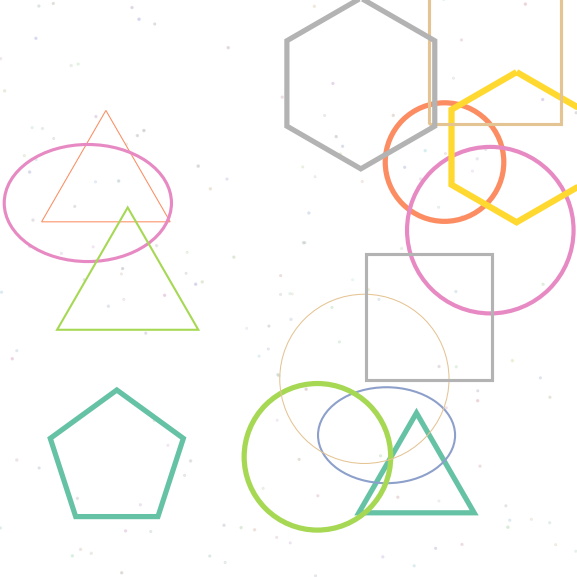[{"shape": "pentagon", "thickness": 2.5, "radius": 0.61, "center": [0.202, 0.203]}, {"shape": "triangle", "thickness": 2.5, "radius": 0.58, "center": [0.721, 0.169]}, {"shape": "triangle", "thickness": 0.5, "radius": 0.64, "center": [0.183, 0.679]}, {"shape": "circle", "thickness": 2.5, "radius": 0.51, "center": [0.77, 0.718]}, {"shape": "oval", "thickness": 1, "radius": 0.59, "center": [0.669, 0.246]}, {"shape": "circle", "thickness": 2, "radius": 0.72, "center": [0.849, 0.601]}, {"shape": "oval", "thickness": 1.5, "radius": 0.72, "center": [0.152, 0.648]}, {"shape": "triangle", "thickness": 1, "radius": 0.71, "center": [0.221, 0.499]}, {"shape": "circle", "thickness": 2.5, "radius": 0.63, "center": [0.55, 0.208]}, {"shape": "hexagon", "thickness": 3, "radius": 0.65, "center": [0.894, 0.744]}, {"shape": "circle", "thickness": 0.5, "radius": 0.73, "center": [0.631, 0.343]}, {"shape": "square", "thickness": 1.5, "radius": 0.57, "center": [0.857, 0.899]}, {"shape": "hexagon", "thickness": 2.5, "radius": 0.74, "center": [0.625, 0.855]}, {"shape": "square", "thickness": 1.5, "radius": 0.54, "center": [0.743, 0.45]}]